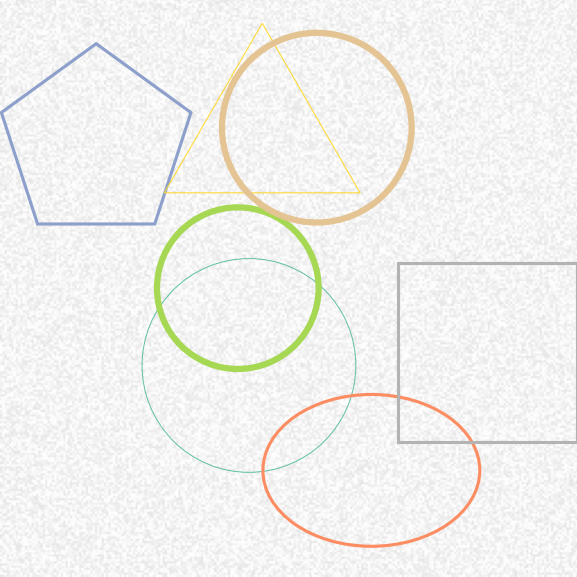[{"shape": "circle", "thickness": 0.5, "radius": 0.93, "center": [0.431, 0.366]}, {"shape": "oval", "thickness": 1.5, "radius": 0.94, "center": [0.643, 0.185]}, {"shape": "pentagon", "thickness": 1.5, "radius": 0.86, "center": [0.167, 0.751]}, {"shape": "circle", "thickness": 3, "radius": 0.7, "center": [0.412, 0.5]}, {"shape": "triangle", "thickness": 0.5, "radius": 0.98, "center": [0.454, 0.763]}, {"shape": "circle", "thickness": 3, "radius": 0.82, "center": [0.549, 0.778]}, {"shape": "square", "thickness": 1.5, "radius": 0.77, "center": [0.845, 0.389]}]